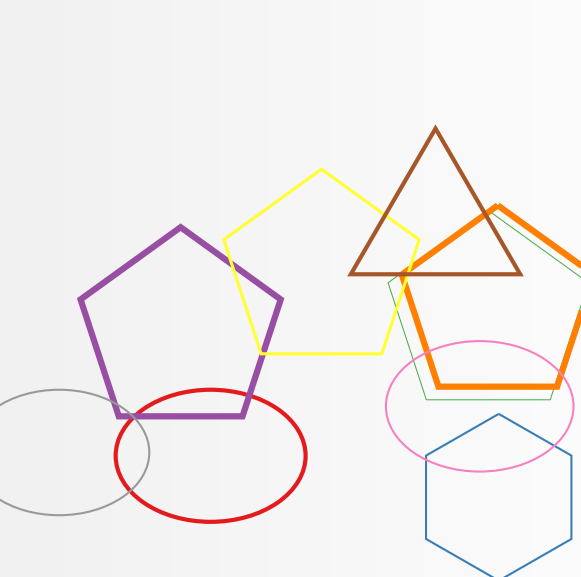[{"shape": "oval", "thickness": 2, "radius": 0.82, "center": [0.362, 0.21]}, {"shape": "hexagon", "thickness": 1, "radius": 0.72, "center": [0.858, 0.138]}, {"shape": "pentagon", "thickness": 0.5, "radius": 0.91, "center": [0.84, 0.453]}, {"shape": "pentagon", "thickness": 3, "radius": 0.91, "center": [0.311, 0.425]}, {"shape": "pentagon", "thickness": 3, "radius": 0.87, "center": [0.856, 0.47]}, {"shape": "pentagon", "thickness": 1.5, "radius": 0.88, "center": [0.553, 0.529]}, {"shape": "triangle", "thickness": 2, "radius": 0.84, "center": [0.749, 0.608]}, {"shape": "oval", "thickness": 1, "radius": 0.81, "center": [0.825, 0.296]}, {"shape": "oval", "thickness": 1, "radius": 0.78, "center": [0.102, 0.216]}]